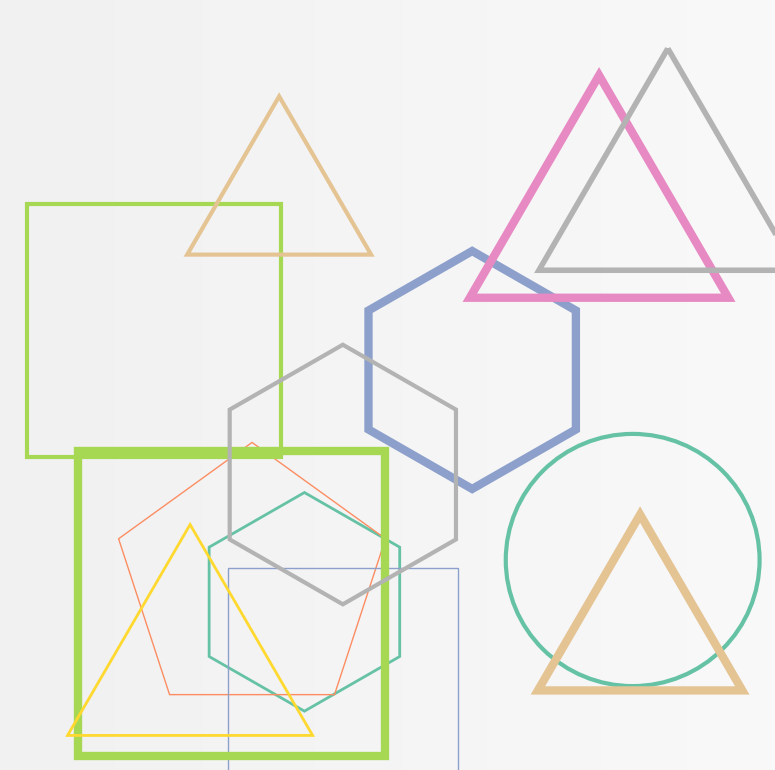[{"shape": "circle", "thickness": 1.5, "radius": 0.82, "center": [0.816, 0.273]}, {"shape": "hexagon", "thickness": 1, "radius": 0.71, "center": [0.393, 0.218]}, {"shape": "pentagon", "thickness": 0.5, "radius": 0.91, "center": [0.325, 0.244]}, {"shape": "hexagon", "thickness": 3, "radius": 0.77, "center": [0.609, 0.519]}, {"shape": "square", "thickness": 0.5, "radius": 0.74, "center": [0.442, 0.114]}, {"shape": "triangle", "thickness": 3, "radius": 0.96, "center": [0.773, 0.71]}, {"shape": "square", "thickness": 3, "radius": 0.99, "center": [0.299, 0.217]}, {"shape": "square", "thickness": 1.5, "radius": 0.82, "center": [0.199, 0.571]}, {"shape": "triangle", "thickness": 1, "radius": 0.91, "center": [0.245, 0.136]}, {"shape": "triangle", "thickness": 1.5, "radius": 0.69, "center": [0.36, 0.738]}, {"shape": "triangle", "thickness": 3, "radius": 0.76, "center": [0.826, 0.179]}, {"shape": "hexagon", "thickness": 1.5, "radius": 0.84, "center": [0.442, 0.384]}, {"shape": "triangle", "thickness": 2, "radius": 0.96, "center": [0.862, 0.745]}]